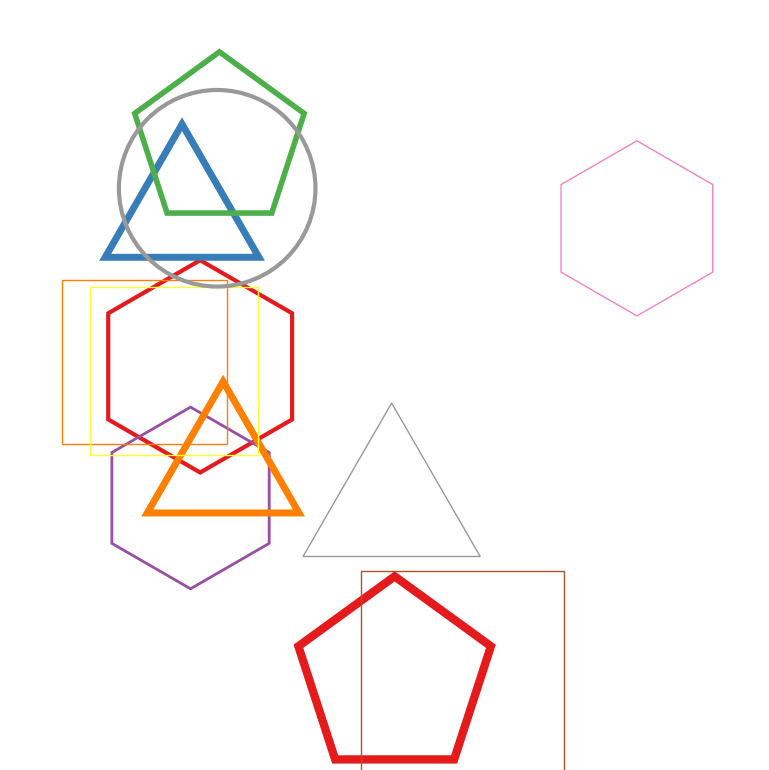[{"shape": "pentagon", "thickness": 3, "radius": 0.66, "center": [0.513, 0.12]}, {"shape": "hexagon", "thickness": 1.5, "radius": 0.69, "center": [0.26, 0.524]}, {"shape": "triangle", "thickness": 2.5, "radius": 0.58, "center": [0.236, 0.723]}, {"shape": "pentagon", "thickness": 2, "radius": 0.58, "center": [0.285, 0.817]}, {"shape": "hexagon", "thickness": 1, "radius": 0.59, "center": [0.247, 0.353]}, {"shape": "triangle", "thickness": 2.5, "radius": 0.57, "center": [0.29, 0.391]}, {"shape": "square", "thickness": 0.5, "radius": 0.53, "center": [0.188, 0.53]}, {"shape": "square", "thickness": 0.5, "radius": 0.55, "center": [0.226, 0.518]}, {"shape": "square", "thickness": 0.5, "radius": 0.66, "center": [0.601, 0.126]}, {"shape": "hexagon", "thickness": 0.5, "radius": 0.57, "center": [0.827, 0.703]}, {"shape": "circle", "thickness": 1.5, "radius": 0.64, "center": [0.282, 0.756]}, {"shape": "triangle", "thickness": 0.5, "radius": 0.66, "center": [0.509, 0.344]}]